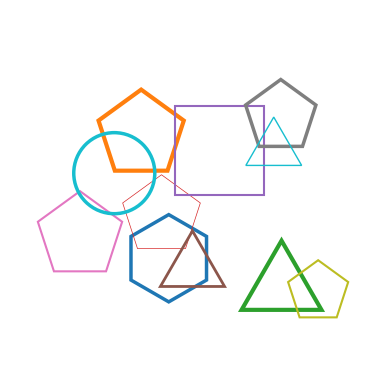[{"shape": "hexagon", "thickness": 2.5, "radius": 0.57, "center": [0.438, 0.329]}, {"shape": "pentagon", "thickness": 3, "radius": 0.58, "center": [0.367, 0.651]}, {"shape": "triangle", "thickness": 3, "radius": 0.6, "center": [0.731, 0.255]}, {"shape": "pentagon", "thickness": 0.5, "radius": 0.53, "center": [0.419, 0.44]}, {"shape": "square", "thickness": 1.5, "radius": 0.58, "center": [0.57, 0.609]}, {"shape": "triangle", "thickness": 2, "radius": 0.48, "center": [0.5, 0.304]}, {"shape": "pentagon", "thickness": 1.5, "radius": 0.58, "center": [0.208, 0.388]}, {"shape": "pentagon", "thickness": 2.5, "radius": 0.48, "center": [0.729, 0.697]}, {"shape": "pentagon", "thickness": 1.5, "radius": 0.41, "center": [0.826, 0.242]}, {"shape": "triangle", "thickness": 1, "radius": 0.42, "center": [0.711, 0.612]}, {"shape": "circle", "thickness": 2.5, "radius": 0.53, "center": [0.297, 0.55]}]